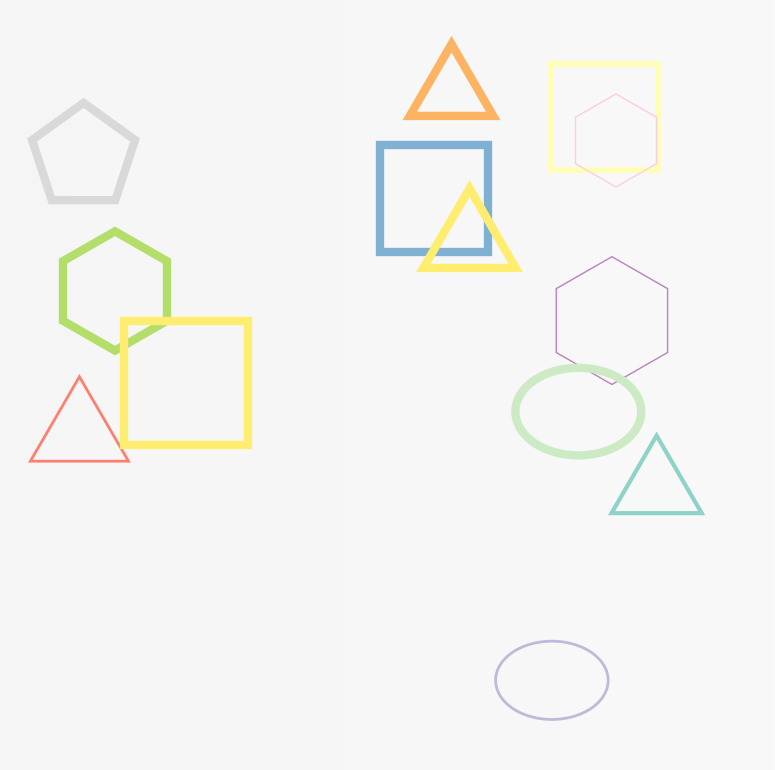[{"shape": "triangle", "thickness": 1.5, "radius": 0.34, "center": [0.847, 0.367]}, {"shape": "square", "thickness": 2, "radius": 0.35, "center": [0.78, 0.848]}, {"shape": "oval", "thickness": 1, "radius": 0.36, "center": [0.712, 0.116]}, {"shape": "triangle", "thickness": 1, "radius": 0.37, "center": [0.102, 0.438]}, {"shape": "square", "thickness": 3, "radius": 0.35, "center": [0.56, 0.742]}, {"shape": "triangle", "thickness": 3, "radius": 0.31, "center": [0.583, 0.881]}, {"shape": "hexagon", "thickness": 3, "radius": 0.39, "center": [0.148, 0.622]}, {"shape": "hexagon", "thickness": 0.5, "radius": 0.3, "center": [0.795, 0.818]}, {"shape": "pentagon", "thickness": 3, "radius": 0.35, "center": [0.108, 0.797]}, {"shape": "hexagon", "thickness": 0.5, "radius": 0.41, "center": [0.79, 0.584]}, {"shape": "oval", "thickness": 3, "radius": 0.41, "center": [0.746, 0.465]}, {"shape": "square", "thickness": 3, "radius": 0.4, "center": [0.24, 0.503]}, {"shape": "triangle", "thickness": 3, "radius": 0.34, "center": [0.606, 0.686]}]